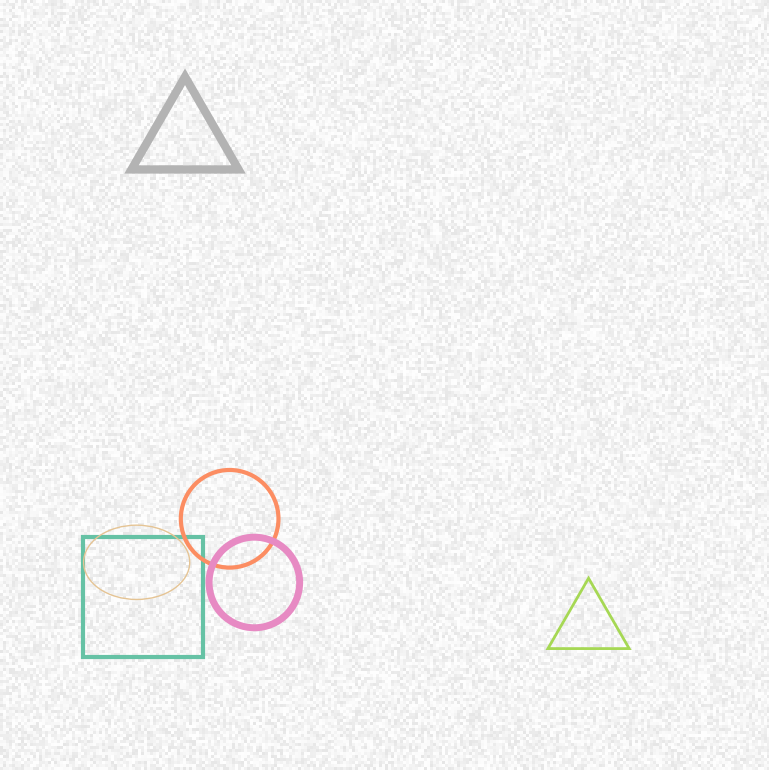[{"shape": "square", "thickness": 1.5, "radius": 0.39, "center": [0.186, 0.225]}, {"shape": "circle", "thickness": 1.5, "radius": 0.32, "center": [0.298, 0.326]}, {"shape": "circle", "thickness": 2.5, "radius": 0.29, "center": [0.33, 0.244]}, {"shape": "triangle", "thickness": 1, "radius": 0.3, "center": [0.764, 0.188]}, {"shape": "oval", "thickness": 0.5, "radius": 0.34, "center": [0.177, 0.27]}, {"shape": "triangle", "thickness": 3, "radius": 0.4, "center": [0.24, 0.82]}]